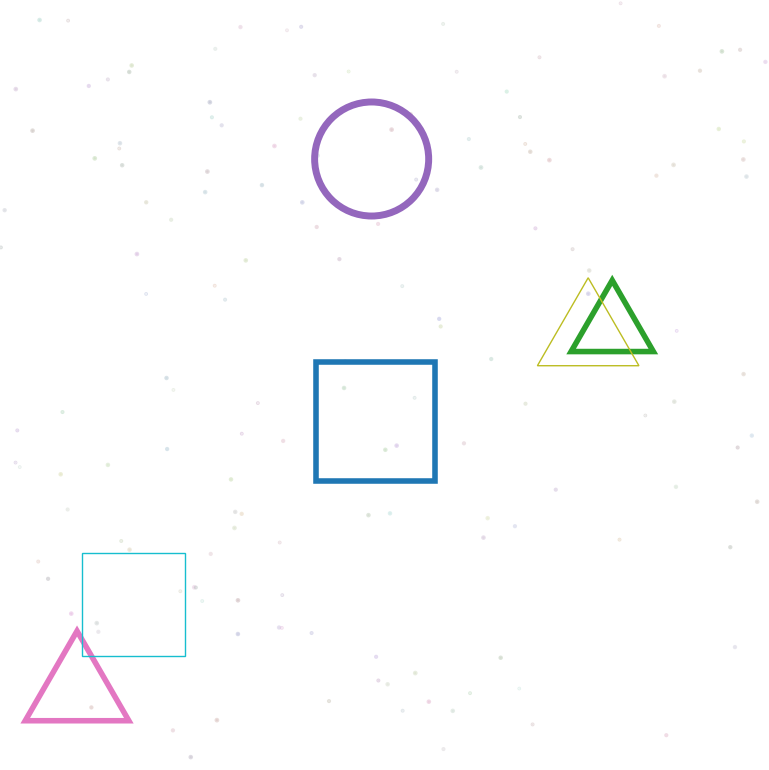[{"shape": "square", "thickness": 2, "radius": 0.39, "center": [0.487, 0.452]}, {"shape": "triangle", "thickness": 2, "radius": 0.31, "center": [0.795, 0.574]}, {"shape": "circle", "thickness": 2.5, "radius": 0.37, "center": [0.483, 0.794]}, {"shape": "triangle", "thickness": 2, "radius": 0.39, "center": [0.1, 0.103]}, {"shape": "triangle", "thickness": 0.5, "radius": 0.38, "center": [0.764, 0.563]}, {"shape": "square", "thickness": 0.5, "radius": 0.34, "center": [0.173, 0.215]}]